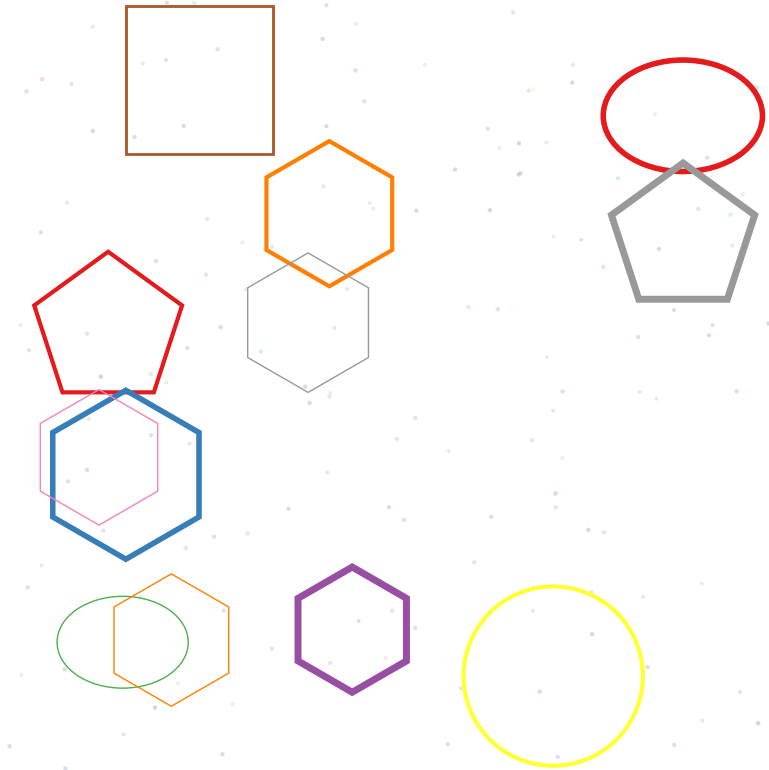[{"shape": "pentagon", "thickness": 1.5, "radius": 0.5, "center": [0.14, 0.572]}, {"shape": "oval", "thickness": 2, "radius": 0.52, "center": [0.887, 0.85]}, {"shape": "hexagon", "thickness": 2, "radius": 0.55, "center": [0.163, 0.383]}, {"shape": "oval", "thickness": 0.5, "radius": 0.43, "center": [0.159, 0.166]}, {"shape": "hexagon", "thickness": 2.5, "radius": 0.41, "center": [0.457, 0.182]}, {"shape": "hexagon", "thickness": 1.5, "radius": 0.47, "center": [0.428, 0.722]}, {"shape": "hexagon", "thickness": 0.5, "radius": 0.43, "center": [0.222, 0.169]}, {"shape": "circle", "thickness": 1.5, "radius": 0.58, "center": [0.718, 0.122]}, {"shape": "square", "thickness": 1, "radius": 0.48, "center": [0.259, 0.896]}, {"shape": "hexagon", "thickness": 0.5, "radius": 0.44, "center": [0.129, 0.406]}, {"shape": "hexagon", "thickness": 0.5, "radius": 0.45, "center": [0.4, 0.581]}, {"shape": "pentagon", "thickness": 2.5, "radius": 0.49, "center": [0.887, 0.69]}]